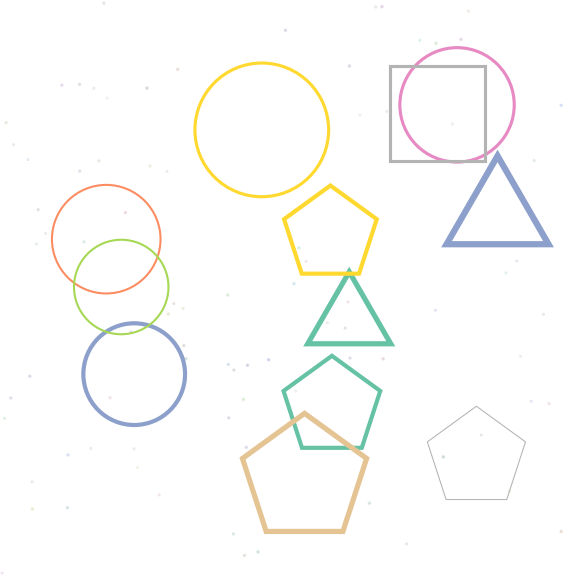[{"shape": "triangle", "thickness": 2.5, "radius": 0.42, "center": [0.605, 0.445]}, {"shape": "pentagon", "thickness": 2, "radius": 0.44, "center": [0.575, 0.295]}, {"shape": "circle", "thickness": 1, "radius": 0.47, "center": [0.184, 0.585]}, {"shape": "circle", "thickness": 2, "radius": 0.44, "center": [0.232, 0.351]}, {"shape": "triangle", "thickness": 3, "radius": 0.51, "center": [0.862, 0.627]}, {"shape": "circle", "thickness": 1.5, "radius": 0.5, "center": [0.791, 0.818]}, {"shape": "circle", "thickness": 1, "radius": 0.41, "center": [0.21, 0.502]}, {"shape": "circle", "thickness": 1.5, "radius": 0.58, "center": [0.453, 0.774]}, {"shape": "pentagon", "thickness": 2, "radius": 0.42, "center": [0.572, 0.593]}, {"shape": "pentagon", "thickness": 2.5, "radius": 0.57, "center": [0.527, 0.17]}, {"shape": "square", "thickness": 1.5, "radius": 0.41, "center": [0.757, 0.803]}, {"shape": "pentagon", "thickness": 0.5, "radius": 0.45, "center": [0.825, 0.206]}]